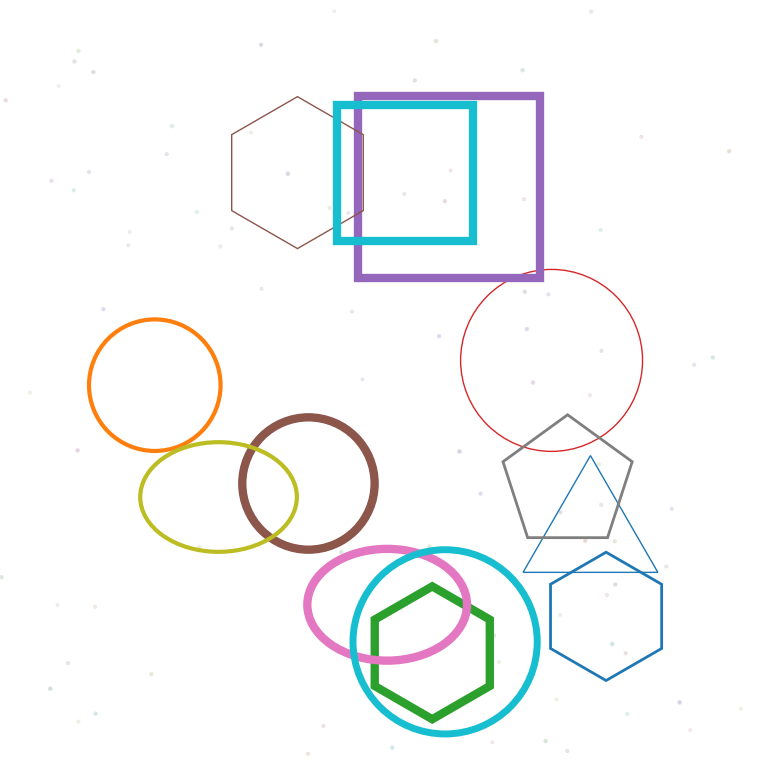[{"shape": "triangle", "thickness": 0.5, "radius": 0.51, "center": [0.767, 0.307]}, {"shape": "hexagon", "thickness": 1, "radius": 0.42, "center": [0.787, 0.2]}, {"shape": "circle", "thickness": 1.5, "radius": 0.43, "center": [0.201, 0.5]}, {"shape": "hexagon", "thickness": 3, "radius": 0.43, "center": [0.561, 0.152]}, {"shape": "circle", "thickness": 0.5, "radius": 0.59, "center": [0.716, 0.532]}, {"shape": "square", "thickness": 3, "radius": 0.59, "center": [0.583, 0.757]}, {"shape": "circle", "thickness": 3, "radius": 0.43, "center": [0.401, 0.372]}, {"shape": "hexagon", "thickness": 0.5, "radius": 0.49, "center": [0.386, 0.776]}, {"shape": "oval", "thickness": 3, "radius": 0.52, "center": [0.503, 0.215]}, {"shape": "pentagon", "thickness": 1, "radius": 0.44, "center": [0.737, 0.373]}, {"shape": "oval", "thickness": 1.5, "radius": 0.51, "center": [0.284, 0.355]}, {"shape": "circle", "thickness": 2.5, "radius": 0.6, "center": [0.578, 0.166]}, {"shape": "square", "thickness": 3, "radius": 0.44, "center": [0.526, 0.775]}]